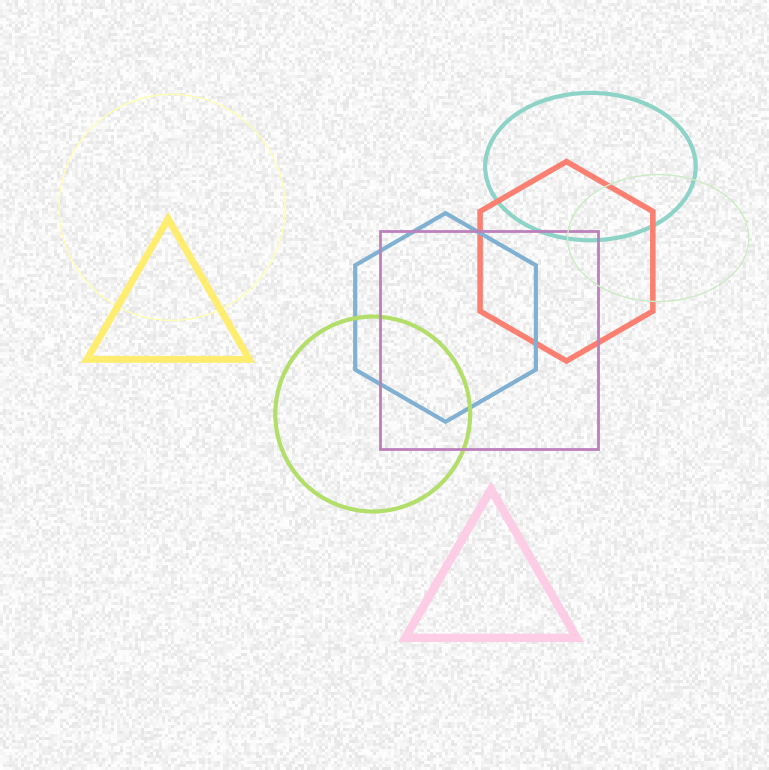[{"shape": "oval", "thickness": 1.5, "radius": 0.68, "center": [0.767, 0.784]}, {"shape": "circle", "thickness": 0.5, "radius": 0.73, "center": [0.223, 0.731]}, {"shape": "hexagon", "thickness": 2, "radius": 0.65, "center": [0.736, 0.661]}, {"shape": "hexagon", "thickness": 1.5, "radius": 0.68, "center": [0.579, 0.588]}, {"shape": "circle", "thickness": 1.5, "radius": 0.63, "center": [0.484, 0.462]}, {"shape": "triangle", "thickness": 3, "radius": 0.64, "center": [0.638, 0.236]}, {"shape": "square", "thickness": 1, "radius": 0.71, "center": [0.635, 0.558]}, {"shape": "oval", "thickness": 0.5, "radius": 0.59, "center": [0.855, 0.691]}, {"shape": "triangle", "thickness": 2.5, "radius": 0.61, "center": [0.218, 0.594]}]